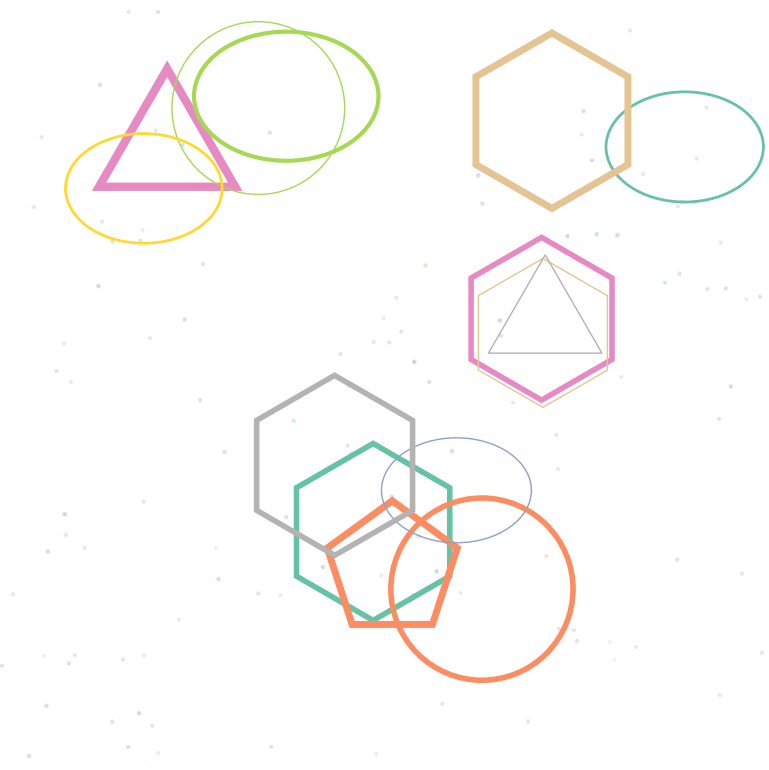[{"shape": "oval", "thickness": 1, "radius": 0.51, "center": [0.889, 0.809]}, {"shape": "hexagon", "thickness": 2, "radius": 0.57, "center": [0.485, 0.309]}, {"shape": "pentagon", "thickness": 2.5, "radius": 0.44, "center": [0.509, 0.261]}, {"shape": "circle", "thickness": 2, "radius": 0.59, "center": [0.626, 0.235]}, {"shape": "oval", "thickness": 0.5, "radius": 0.49, "center": [0.593, 0.363]}, {"shape": "triangle", "thickness": 3, "radius": 0.51, "center": [0.217, 0.809]}, {"shape": "hexagon", "thickness": 2, "radius": 0.53, "center": [0.703, 0.586]}, {"shape": "circle", "thickness": 0.5, "radius": 0.56, "center": [0.335, 0.86]}, {"shape": "oval", "thickness": 1.5, "radius": 0.6, "center": [0.372, 0.875]}, {"shape": "oval", "thickness": 1, "radius": 0.51, "center": [0.187, 0.755]}, {"shape": "hexagon", "thickness": 2.5, "radius": 0.57, "center": [0.717, 0.843]}, {"shape": "hexagon", "thickness": 0.5, "radius": 0.48, "center": [0.705, 0.568]}, {"shape": "triangle", "thickness": 0.5, "radius": 0.43, "center": [0.708, 0.584]}, {"shape": "hexagon", "thickness": 2, "radius": 0.58, "center": [0.435, 0.396]}]